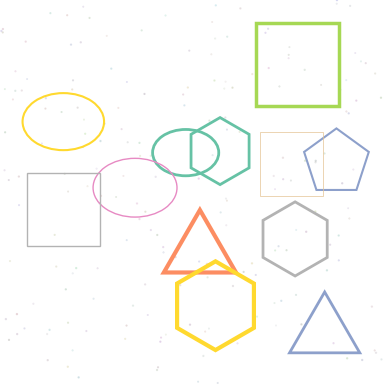[{"shape": "oval", "thickness": 2, "radius": 0.43, "center": [0.482, 0.604]}, {"shape": "hexagon", "thickness": 2, "radius": 0.44, "center": [0.572, 0.608]}, {"shape": "triangle", "thickness": 3, "radius": 0.54, "center": [0.519, 0.346]}, {"shape": "pentagon", "thickness": 1.5, "radius": 0.44, "center": [0.874, 0.578]}, {"shape": "triangle", "thickness": 2, "radius": 0.53, "center": [0.843, 0.136]}, {"shape": "oval", "thickness": 1, "radius": 0.54, "center": [0.351, 0.512]}, {"shape": "square", "thickness": 2.5, "radius": 0.54, "center": [0.774, 0.833]}, {"shape": "oval", "thickness": 1.5, "radius": 0.53, "center": [0.164, 0.684]}, {"shape": "hexagon", "thickness": 3, "radius": 0.58, "center": [0.56, 0.206]}, {"shape": "square", "thickness": 0.5, "radius": 0.41, "center": [0.757, 0.575]}, {"shape": "square", "thickness": 1, "radius": 0.47, "center": [0.165, 0.456]}, {"shape": "hexagon", "thickness": 2, "radius": 0.48, "center": [0.767, 0.379]}]